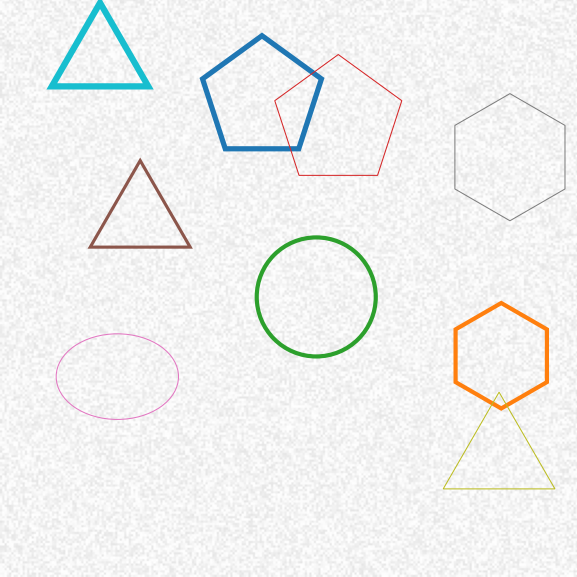[{"shape": "pentagon", "thickness": 2.5, "radius": 0.54, "center": [0.454, 0.829]}, {"shape": "hexagon", "thickness": 2, "radius": 0.46, "center": [0.868, 0.383]}, {"shape": "circle", "thickness": 2, "radius": 0.52, "center": [0.548, 0.485]}, {"shape": "pentagon", "thickness": 0.5, "radius": 0.58, "center": [0.586, 0.789]}, {"shape": "triangle", "thickness": 1.5, "radius": 0.5, "center": [0.243, 0.621]}, {"shape": "oval", "thickness": 0.5, "radius": 0.53, "center": [0.203, 0.347]}, {"shape": "hexagon", "thickness": 0.5, "radius": 0.55, "center": [0.883, 0.727]}, {"shape": "triangle", "thickness": 0.5, "radius": 0.56, "center": [0.864, 0.208]}, {"shape": "triangle", "thickness": 3, "radius": 0.48, "center": [0.173, 0.898]}]